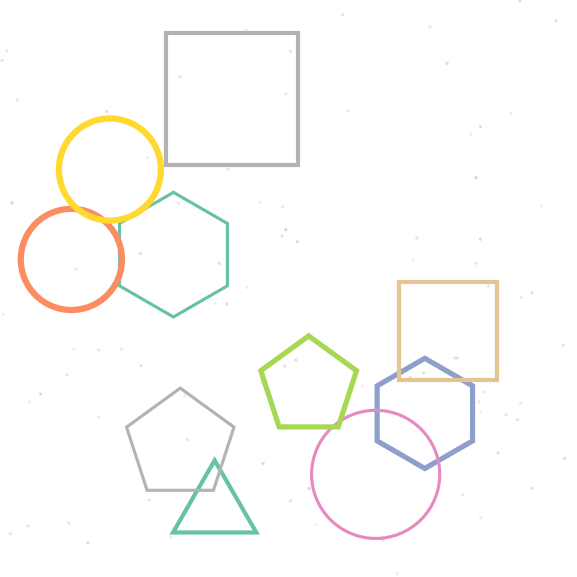[{"shape": "hexagon", "thickness": 1.5, "radius": 0.54, "center": [0.3, 0.558]}, {"shape": "triangle", "thickness": 2, "radius": 0.42, "center": [0.372, 0.119]}, {"shape": "circle", "thickness": 3, "radius": 0.44, "center": [0.124, 0.55]}, {"shape": "hexagon", "thickness": 2.5, "radius": 0.48, "center": [0.736, 0.283]}, {"shape": "circle", "thickness": 1.5, "radius": 0.55, "center": [0.65, 0.178]}, {"shape": "pentagon", "thickness": 2.5, "radius": 0.44, "center": [0.535, 0.33]}, {"shape": "circle", "thickness": 3, "radius": 0.44, "center": [0.19, 0.706]}, {"shape": "square", "thickness": 2, "radius": 0.42, "center": [0.776, 0.426]}, {"shape": "square", "thickness": 2, "radius": 0.57, "center": [0.401, 0.828]}, {"shape": "pentagon", "thickness": 1.5, "radius": 0.49, "center": [0.312, 0.229]}]